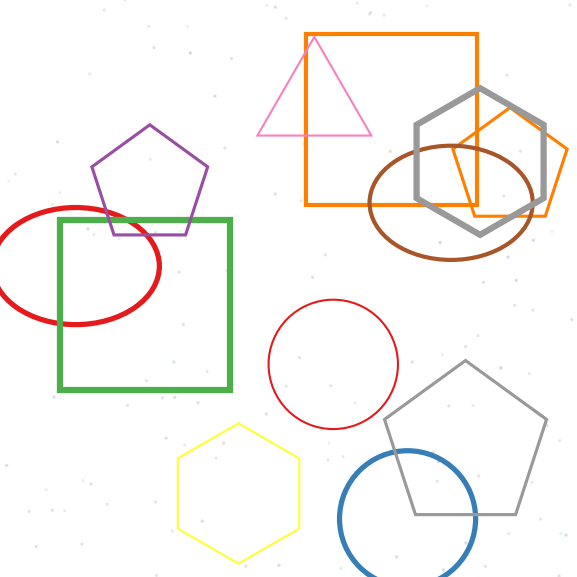[{"shape": "oval", "thickness": 2.5, "radius": 0.72, "center": [0.131, 0.538]}, {"shape": "circle", "thickness": 1, "radius": 0.56, "center": [0.577, 0.368]}, {"shape": "circle", "thickness": 2.5, "radius": 0.59, "center": [0.706, 0.101]}, {"shape": "square", "thickness": 3, "radius": 0.73, "center": [0.251, 0.472]}, {"shape": "pentagon", "thickness": 1.5, "radius": 0.53, "center": [0.259, 0.678]}, {"shape": "square", "thickness": 2, "radius": 0.74, "center": [0.678, 0.792]}, {"shape": "pentagon", "thickness": 1.5, "radius": 0.52, "center": [0.883, 0.709]}, {"shape": "hexagon", "thickness": 1, "radius": 0.61, "center": [0.413, 0.145]}, {"shape": "oval", "thickness": 2, "radius": 0.71, "center": [0.781, 0.648]}, {"shape": "triangle", "thickness": 1, "radius": 0.57, "center": [0.544, 0.821]}, {"shape": "hexagon", "thickness": 3, "radius": 0.64, "center": [0.831, 0.72]}, {"shape": "pentagon", "thickness": 1.5, "radius": 0.74, "center": [0.806, 0.227]}]